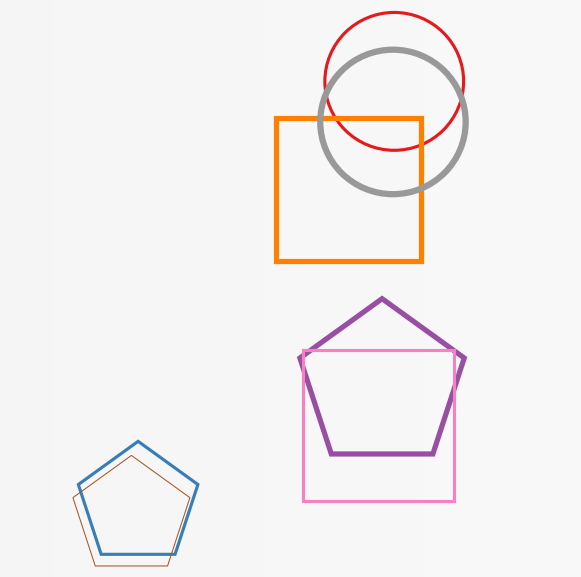[{"shape": "circle", "thickness": 1.5, "radius": 0.6, "center": [0.678, 0.858]}, {"shape": "pentagon", "thickness": 1.5, "radius": 0.54, "center": [0.238, 0.127]}, {"shape": "pentagon", "thickness": 2.5, "radius": 0.74, "center": [0.657, 0.333]}, {"shape": "square", "thickness": 2.5, "radius": 0.62, "center": [0.599, 0.671]}, {"shape": "pentagon", "thickness": 0.5, "radius": 0.53, "center": [0.226, 0.105]}, {"shape": "square", "thickness": 1.5, "radius": 0.65, "center": [0.651, 0.262]}, {"shape": "circle", "thickness": 3, "radius": 0.63, "center": [0.676, 0.788]}]